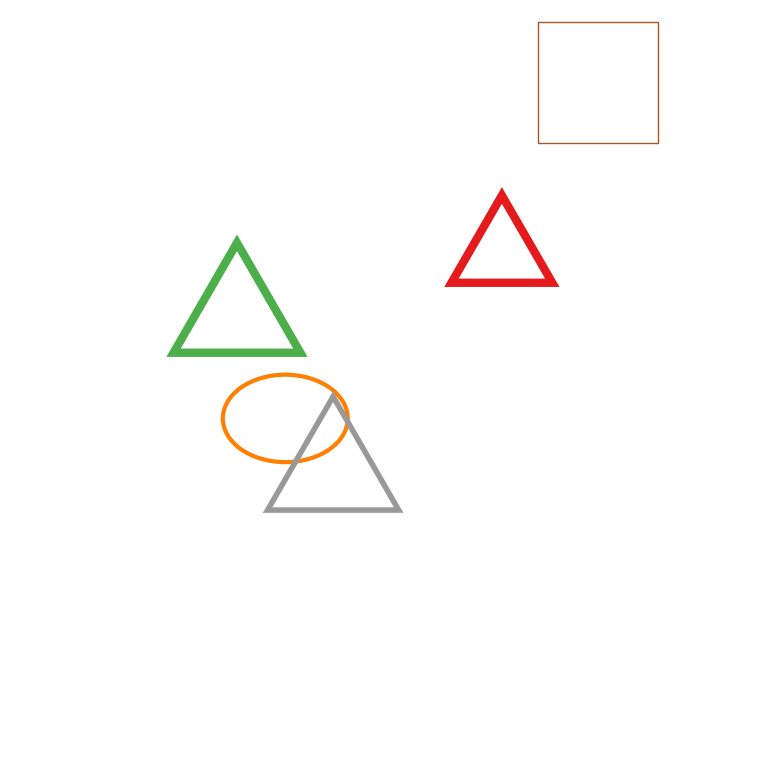[{"shape": "triangle", "thickness": 3, "radius": 0.38, "center": [0.652, 0.671]}, {"shape": "triangle", "thickness": 3, "radius": 0.48, "center": [0.308, 0.589]}, {"shape": "oval", "thickness": 1.5, "radius": 0.41, "center": [0.371, 0.457]}, {"shape": "square", "thickness": 0.5, "radius": 0.39, "center": [0.777, 0.893]}, {"shape": "triangle", "thickness": 2, "radius": 0.49, "center": [0.433, 0.387]}]